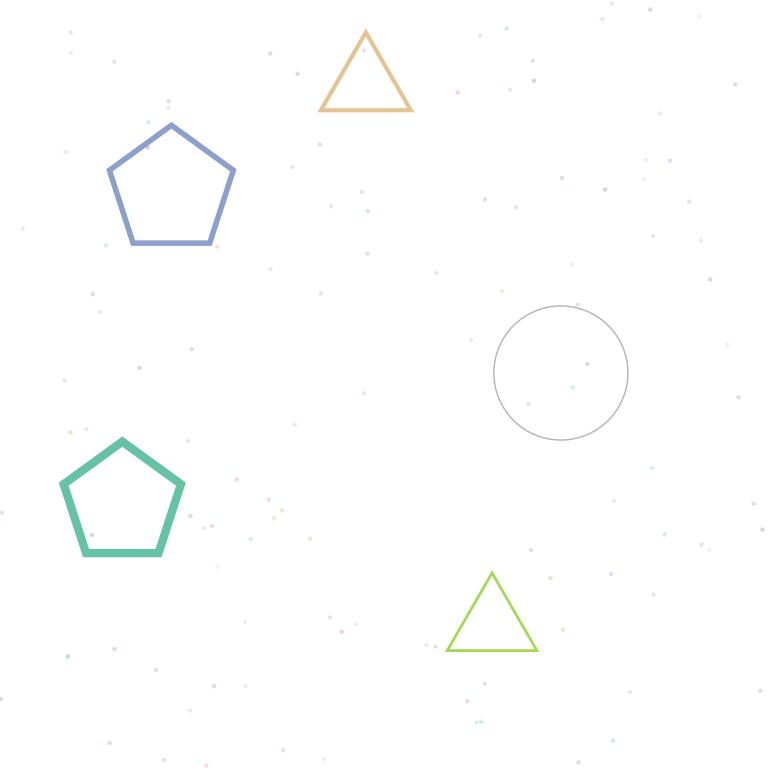[{"shape": "pentagon", "thickness": 3, "radius": 0.4, "center": [0.159, 0.346]}, {"shape": "pentagon", "thickness": 2, "radius": 0.42, "center": [0.223, 0.753]}, {"shape": "triangle", "thickness": 1, "radius": 0.34, "center": [0.639, 0.189]}, {"shape": "triangle", "thickness": 1.5, "radius": 0.34, "center": [0.475, 0.891]}, {"shape": "circle", "thickness": 0.5, "radius": 0.44, "center": [0.728, 0.516]}]